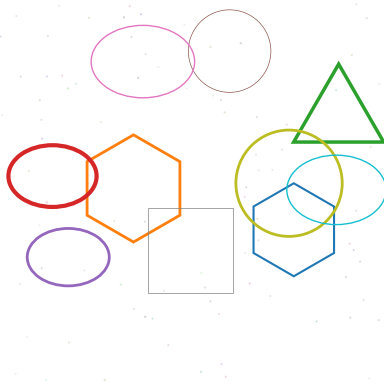[{"shape": "hexagon", "thickness": 1.5, "radius": 0.6, "center": [0.763, 0.403]}, {"shape": "hexagon", "thickness": 2, "radius": 0.7, "center": [0.347, 0.511]}, {"shape": "triangle", "thickness": 2.5, "radius": 0.67, "center": [0.88, 0.699]}, {"shape": "oval", "thickness": 3, "radius": 0.57, "center": [0.136, 0.543]}, {"shape": "oval", "thickness": 2, "radius": 0.53, "center": [0.177, 0.332]}, {"shape": "circle", "thickness": 0.5, "radius": 0.54, "center": [0.596, 0.867]}, {"shape": "oval", "thickness": 1, "radius": 0.67, "center": [0.371, 0.84]}, {"shape": "square", "thickness": 0.5, "radius": 0.55, "center": [0.494, 0.349]}, {"shape": "circle", "thickness": 2, "radius": 0.69, "center": [0.751, 0.524]}, {"shape": "oval", "thickness": 1, "radius": 0.64, "center": [0.874, 0.507]}]